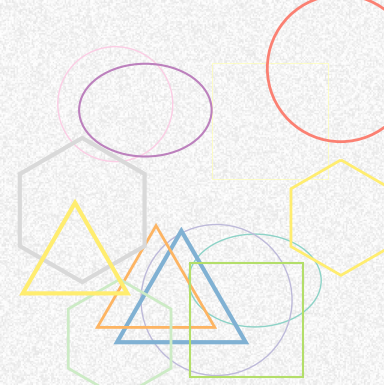[{"shape": "oval", "thickness": 1, "radius": 0.86, "center": [0.662, 0.271]}, {"shape": "square", "thickness": 0.5, "radius": 0.75, "center": [0.701, 0.685]}, {"shape": "circle", "thickness": 1, "radius": 0.98, "center": [0.562, 0.221]}, {"shape": "circle", "thickness": 2, "radius": 0.95, "center": [0.885, 0.823]}, {"shape": "triangle", "thickness": 3, "radius": 0.96, "center": [0.471, 0.208]}, {"shape": "triangle", "thickness": 2, "radius": 0.88, "center": [0.405, 0.238]}, {"shape": "square", "thickness": 1.5, "radius": 0.74, "center": [0.64, 0.169]}, {"shape": "circle", "thickness": 1, "radius": 0.75, "center": [0.299, 0.73]}, {"shape": "hexagon", "thickness": 3, "radius": 0.94, "center": [0.213, 0.455]}, {"shape": "oval", "thickness": 1.5, "radius": 0.86, "center": [0.378, 0.714]}, {"shape": "hexagon", "thickness": 2, "radius": 0.77, "center": [0.311, 0.12]}, {"shape": "triangle", "thickness": 3, "radius": 0.78, "center": [0.195, 0.316]}, {"shape": "hexagon", "thickness": 2, "radius": 0.75, "center": [0.886, 0.435]}]